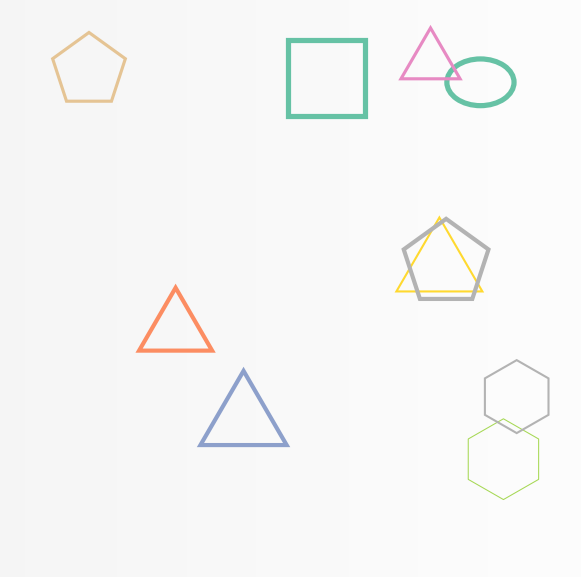[{"shape": "oval", "thickness": 2.5, "radius": 0.29, "center": [0.827, 0.857]}, {"shape": "square", "thickness": 2.5, "radius": 0.33, "center": [0.562, 0.864]}, {"shape": "triangle", "thickness": 2, "radius": 0.36, "center": [0.302, 0.428]}, {"shape": "triangle", "thickness": 2, "radius": 0.43, "center": [0.419, 0.271]}, {"shape": "triangle", "thickness": 1.5, "radius": 0.29, "center": [0.741, 0.892]}, {"shape": "hexagon", "thickness": 0.5, "radius": 0.35, "center": [0.866, 0.204]}, {"shape": "triangle", "thickness": 1, "radius": 0.43, "center": [0.756, 0.537]}, {"shape": "pentagon", "thickness": 1.5, "radius": 0.33, "center": [0.153, 0.877]}, {"shape": "hexagon", "thickness": 1, "radius": 0.32, "center": [0.889, 0.312]}, {"shape": "pentagon", "thickness": 2, "radius": 0.38, "center": [0.767, 0.544]}]